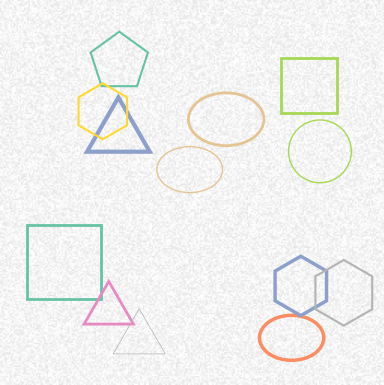[{"shape": "square", "thickness": 2, "radius": 0.48, "center": [0.167, 0.319]}, {"shape": "pentagon", "thickness": 1.5, "radius": 0.39, "center": [0.31, 0.84]}, {"shape": "oval", "thickness": 2.5, "radius": 0.42, "center": [0.757, 0.123]}, {"shape": "hexagon", "thickness": 2.5, "radius": 0.39, "center": [0.781, 0.257]}, {"shape": "triangle", "thickness": 3, "radius": 0.47, "center": [0.308, 0.653]}, {"shape": "triangle", "thickness": 2, "radius": 0.37, "center": [0.282, 0.195]}, {"shape": "circle", "thickness": 1, "radius": 0.41, "center": [0.831, 0.607]}, {"shape": "square", "thickness": 2, "radius": 0.36, "center": [0.802, 0.778]}, {"shape": "hexagon", "thickness": 1.5, "radius": 0.36, "center": [0.267, 0.711]}, {"shape": "oval", "thickness": 2, "radius": 0.49, "center": [0.587, 0.69]}, {"shape": "oval", "thickness": 1, "radius": 0.43, "center": [0.493, 0.559]}, {"shape": "hexagon", "thickness": 1.5, "radius": 0.43, "center": [0.893, 0.24]}, {"shape": "triangle", "thickness": 0.5, "radius": 0.39, "center": [0.362, 0.12]}]